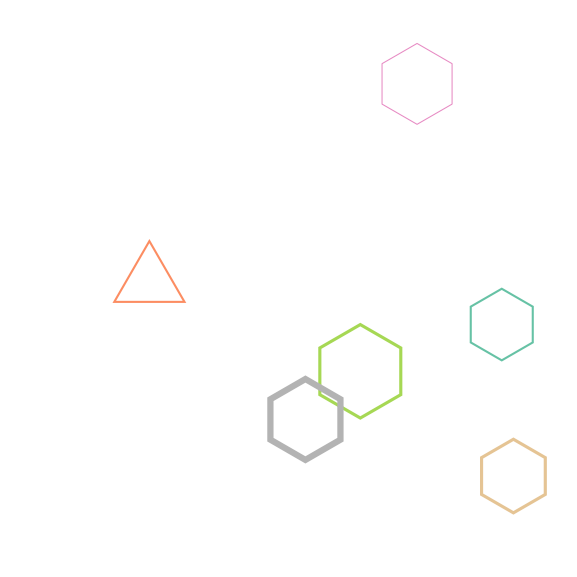[{"shape": "hexagon", "thickness": 1, "radius": 0.31, "center": [0.869, 0.437]}, {"shape": "triangle", "thickness": 1, "radius": 0.35, "center": [0.259, 0.511]}, {"shape": "hexagon", "thickness": 0.5, "radius": 0.35, "center": [0.722, 0.854]}, {"shape": "hexagon", "thickness": 1.5, "radius": 0.4, "center": [0.624, 0.356]}, {"shape": "hexagon", "thickness": 1.5, "radius": 0.32, "center": [0.889, 0.175]}, {"shape": "hexagon", "thickness": 3, "radius": 0.35, "center": [0.529, 0.273]}]